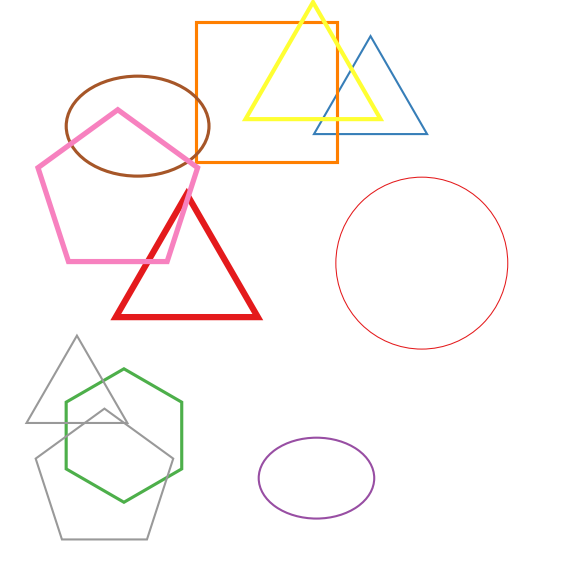[{"shape": "triangle", "thickness": 3, "radius": 0.71, "center": [0.323, 0.521]}, {"shape": "circle", "thickness": 0.5, "radius": 0.74, "center": [0.73, 0.544]}, {"shape": "triangle", "thickness": 1, "radius": 0.57, "center": [0.642, 0.823]}, {"shape": "hexagon", "thickness": 1.5, "radius": 0.58, "center": [0.215, 0.245]}, {"shape": "oval", "thickness": 1, "radius": 0.5, "center": [0.548, 0.171]}, {"shape": "square", "thickness": 1.5, "radius": 0.61, "center": [0.462, 0.84]}, {"shape": "triangle", "thickness": 2, "radius": 0.67, "center": [0.542, 0.86]}, {"shape": "oval", "thickness": 1.5, "radius": 0.62, "center": [0.238, 0.781]}, {"shape": "pentagon", "thickness": 2.5, "radius": 0.73, "center": [0.204, 0.664]}, {"shape": "pentagon", "thickness": 1, "radius": 0.63, "center": [0.181, 0.166]}, {"shape": "triangle", "thickness": 1, "radius": 0.5, "center": [0.133, 0.317]}]